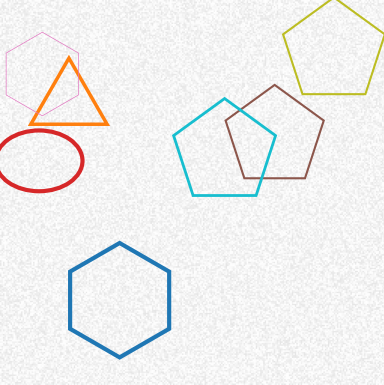[{"shape": "hexagon", "thickness": 3, "radius": 0.74, "center": [0.311, 0.22]}, {"shape": "triangle", "thickness": 2.5, "radius": 0.57, "center": [0.179, 0.734]}, {"shape": "oval", "thickness": 3, "radius": 0.56, "center": [0.101, 0.582]}, {"shape": "pentagon", "thickness": 1.5, "radius": 0.67, "center": [0.713, 0.645]}, {"shape": "hexagon", "thickness": 0.5, "radius": 0.54, "center": [0.11, 0.808]}, {"shape": "pentagon", "thickness": 1.5, "radius": 0.69, "center": [0.867, 0.868]}, {"shape": "pentagon", "thickness": 2, "radius": 0.7, "center": [0.583, 0.605]}]